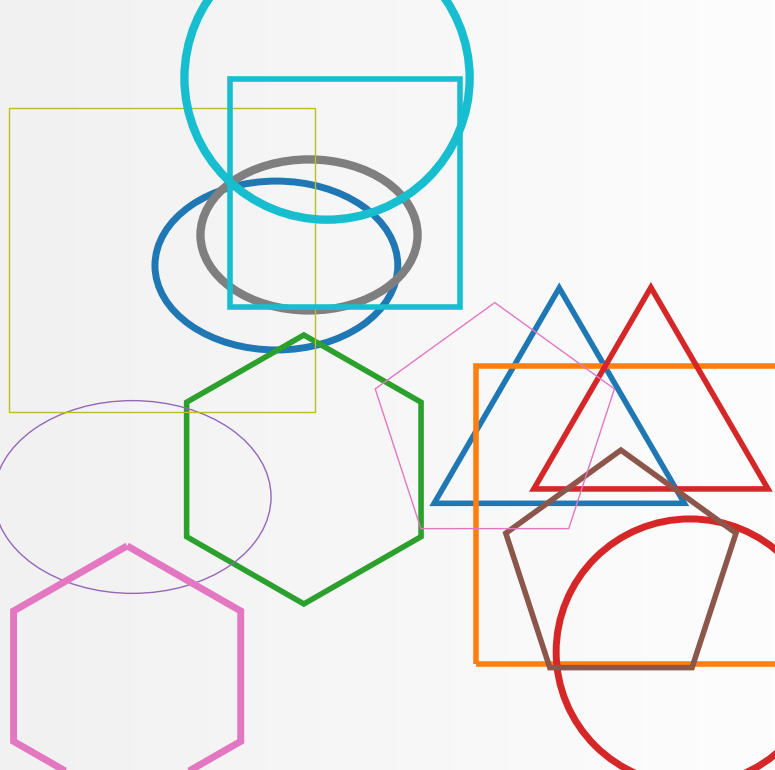[{"shape": "triangle", "thickness": 2, "radius": 0.93, "center": [0.722, 0.44]}, {"shape": "oval", "thickness": 2.5, "radius": 0.78, "center": [0.357, 0.655]}, {"shape": "square", "thickness": 2, "radius": 0.97, "center": [0.808, 0.331]}, {"shape": "hexagon", "thickness": 2, "radius": 0.87, "center": [0.392, 0.39]}, {"shape": "circle", "thickness": 2.5, "radius": 0.86, "center": [0.89, 0.153]}, {"shape": "triangle", "thickness": 2, "radius": 0.87, "center": [0.84, 0.452]}, {"shape": "oval", "thickness": 0.5, "radius": 0.89, "center": [0.171, 0.355]}, {"shape": "pentagon", "thickness": 2, "radius": 0.78, "center": [0.801, 0.259]}, {"shape": "hexagon", "thickness": 2.5, "radius": 0.85, "center": [0.164, 0.122]}, {"shape": "pentagon", "thickness": 0.5, "radius": 0.81, "center": [0.638, 0.445]}, {"shape": "oval", "thickness": 3, "radius": 0.7, "center": [0.399, 0.695]}, {"shape": "square", "thickness": 0.5, "radius": 0.99, "center": [0.209, 0.662]}, {"shape": "circle", "thickness": 3, "radius": 0.92, "center": [0.422, 0.899]}, {"shape": "square", "thickness": 2, "radius": 0.74, "center": [0.446, 0.749]}]